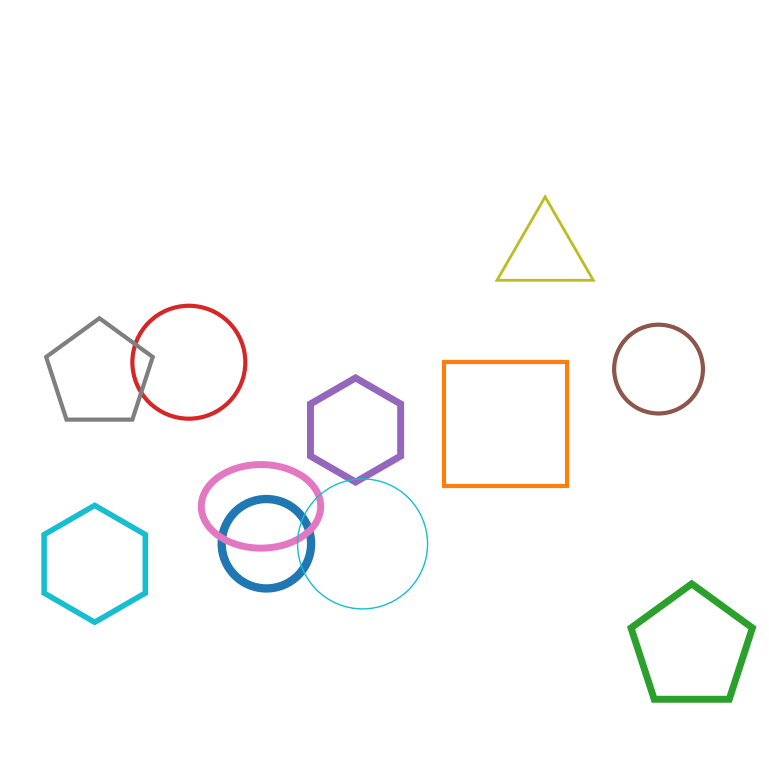[{"shape": "circle", "thickness": 3, "radius": 0.29, "center": [0.346, 0.294]}, {"shape": "square", "thickness": 1.5, "radius": 0.4, "center": [0.657, 0.449]}, {"shape": "pentagon", "thickness": 2.5, "radius": 0.41, "center": [0.898, 0.159]}, {"shape": "circle", "thickness": 1.5, "radius": 0.37, "center": [0.245, 0.53]}, {"shape": "hexagon", "thickness": 2.5, "radius": 0.34, "center": [0.462, 0.442]}, {"shape": "circle", "thickness": 1.5, "radius": 0.29, "center": [0.855, 0.521]}, {"shape": "oval", "thickness": 2.5, "radius": 0.39, "center": [0.339, 0.342]}, {"shape": "pentagon", "thickness": 1.5, "radius": 0.36, "center": [0.129, 0.514]}, {"shape": "triangle", "thickness": 1, "radius": 0.36, "center": [0.708, 0.672]}, {"shape": "circle", "thickness": 0.5, "radius": 0.42, "center": [0.471, 0.294]}, {"shape": "hexagon", "thickness": 2, "radius": 0.38, "center": [0.123, 0.268]}]